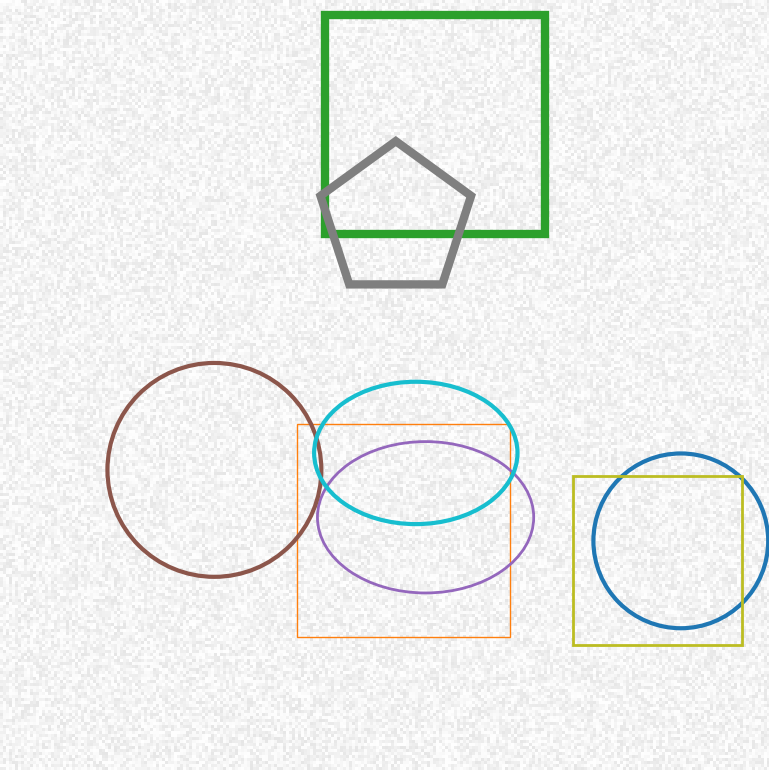[{"shape": "circle", "thickness": 1.5, "radius": 0.57, "center": [0.884, 0.298]}, {"shape": "square", "thickness": 0.5, "radius": 0.69, "center": [0.524, 0.311]}, {"shape": "square", "thickness": 3, "radius": 0.71, "center": [0.565, 0.838]}, {"shape": "oval", "thickness": 1, "radius": 0.7, "center": [0.553, 0.328]}, {"shape": "circle", "thickness": 1.5, "radius": 0.69, "center": [0.278, 0.39]}, {"shape": "pentagon", "thickness": 3, "radius": 0.51, "center": [0.514, 0.714]}, {"shape": "square", "thickness": 1, "radius": 0.55, "center": [0.854, 0.272]}, {"shape": "oval", "thickness": 1.5, "radius": 0.66, "center": [0.54, 0.412]}]